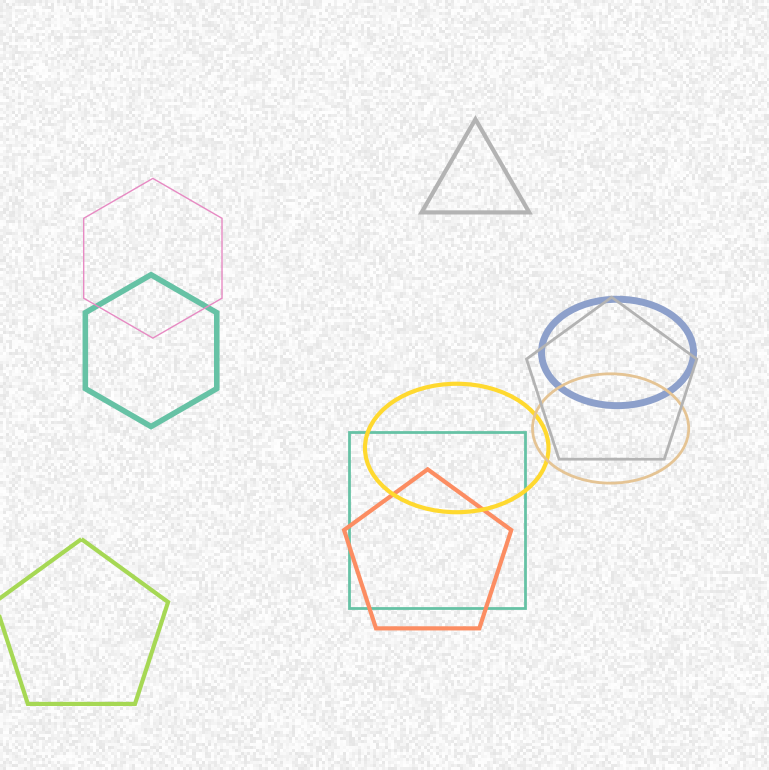[{"shape": "hexagon", "thickness": 2, "radius": 0.49, "center": [0.196, 0.545]}, {"shape": "square", "thickness": 1, "radius": 0.57, "center": [0.567, 0.324]}, {"shape": "pentagon", "thickness": 1.5, "radius": 0.57, "center": [0.555, 0.276]}, {"shape": "oval", "thickness": 2.5, "radius": 0.49, "center": [0.802, 0.542]}, {"shape": "hexagon", "thickness": 0.5, "radius": 0.52, "center": [0.199, 0.665]}, {"shape": "pentagon", "thickness": 1.5, "radius": 0.59, "center": [0.106, 0.182]}, {"shape": "oval", "thickness": 1.5, "radius": 0.6, "center": [0.593, 0.418]}, {"shape": "oval", "thickness": 1, "radius": 0.51, "center": [0.793, 0.444]}, {"shape": "pentagon", "thickness": 1, "radius": 0.58, "center": [0.794, 0.498]}, {"shape": "triangle", "thickness": 1.5, "radius": 0.4, "center": [0.617, 0.764]}]